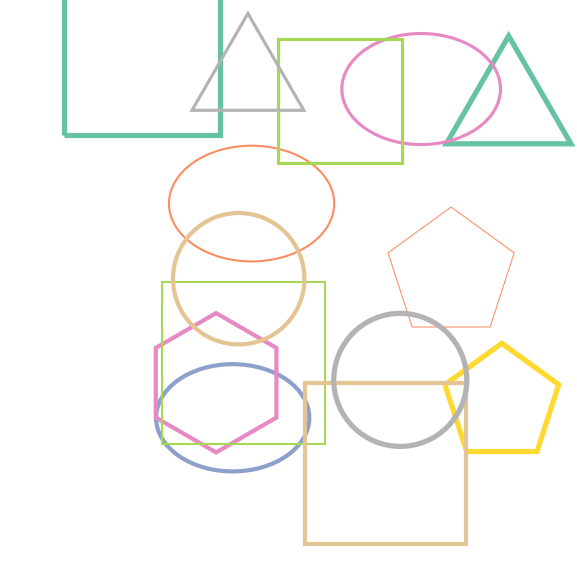[{"shape": "square", "thickness": 2.5, "radius": 0.67, "center": [0.246, 0.9]}, {"shape": "triangle", "thickness": 2.5, "radius": 0.62, "center": [0.881, 0.812]}, {"shape": "oval", "thickness": 1, "radius": 0.72, "center": [0.436, 0.647]}, {"shape": "pentagon", "thickness": 0.5, "radius": 0.57, "center": [0.781, 0.526]}, {"shape": "oval", "thickness": 2, "radius": 0.66, "center": [0.403, 0.276]}, {"shape": "hexagon", "thickness": 2, "radius": 0.6, "center": [0.374, 0.336]}, {"shape": "oval", "thickness": 1.5, "radius": 0.69, "center": [0.729, 0.845]}, {"shape": "square", "thickness": 1.5, "radius": 0.54, "center": [0.589, 0.824]}, {"shape": "square", "thickness": 1, "radius": 0.7, "center": [0.421, 0.371]}, {"shape": "pentagon", "thickness": 2.5, "radius": 0.52, "center": [0.869, 0.301]}, {"shape": "square", "thickness": 2, "radius": 0.7, "center": [0.668, 0.197]}, {"shape": "circle", "thickness": 2, "radius": 0.57, "center": [0.413, 0.517]}, {"shape": "triangle", "thickness": 1.5, "radius": 0.56, "center": [0.429, 0.864]}, {"shape": "circle", "thickness": 2.5, "radius": 0.58, "center": [0.693, 0.341]}]